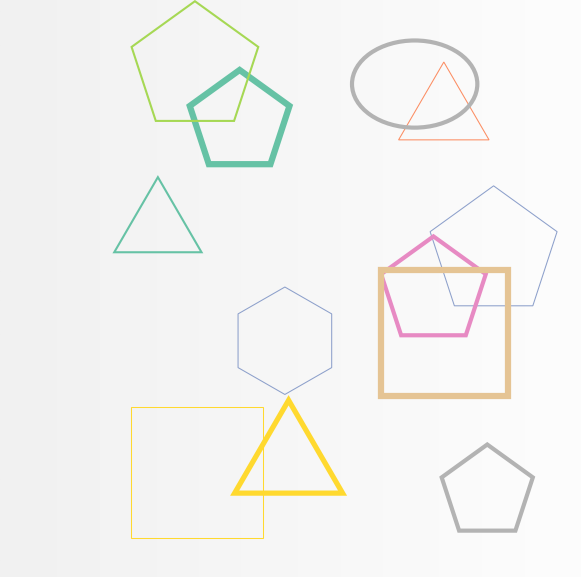[{"shape": "pentagon", "thickness": 3, "radius": 0.45, "center": [0.412, 0.788]}, {"shape": "triangle", "thickness": 1, "radius": 0.43, "center": [0.272, 0.606]}, {"shape": "triangle", "thickness": 0.5, "radius": 0.45, "center": [0.764, 0.802]}, {"shape": "pentagon", "thickness": 0.5, "radius": 0.57, "center": [0.849, 0.562]}, {"shape": "hexagon", "thickness": 0.5, "radius": 0.47, "center": [0.49, 0.409]}, {"shape": "pentagon", "thickness": 2, "radius": 0.47, "center": [0.746, 0.495]}, {"shape": "pentagon", "thickness": 1, "radius": 0.57, "center": [0.335, 0.882]}, {"shape": "triangle", "thickness": 2.5, "radius": 0.54, "center": [0.497, 0.199]}, {"shape": "square", "thickness": 0.5, "radius": 0.57, "center": [0.339, 0.181]}, {"shape": "square", "thickness": 3, "radius": 0.55, "center": [0.764, 0.422]}, {"shape": "pentagon", "thickness": 2, "radius": 0.41, "center": [0.838, 0.147]}, {"shape": "oval", "thickness": 2, "radius": 0.54, "center": [0.713, 0.854]}]